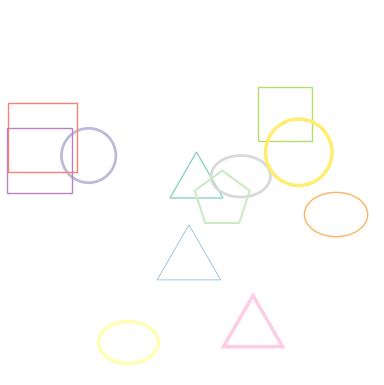[{"shape": "triangle", "thickness": 1, "radius": 0.4, "center": [0.51, 0.526]}, {"shape": "oval", "thickness": 2.5, "radius": 0.39, "center": [0.334, 0.111]}, {"shape": "circle", "thickness": 2, "radius": 0.35, "center": [0.23, 0.596]}, {"shape": "square", "thickness": 1, "radius": 0.45, "center": [0.11, 0.643]}, {"shape": "triangle", "thickness": 0.5, "radius": 0.48, "center": [0.491, 0.321]}, {"shape": "oval", "thickness": 1, "radius": 0.41, "center": [0.873, 0.443]}, {"shape": "square", "thickness": 1, "radius": 0.35, "center": [0.74, 0.704]}, {"shape": "triangle", "thickness": 2.5, "radius": 0.44, "center": [0.657, 0.144]}, {"shape": "oval", "thickness": 2, "radius": 0.39, "center": [0.625, 0.542]}, {"shape": "square", "thickness": 1, "radius": 0.42, "center": [0.102, 0.583]}, {"shape": "pentagon", "thickness": 1.5, "radius": 0.38, "center": [0.577, 0.482]}, {"shape": "circle", "thickness": 2.5, "radius": 0.43, "center": [0.776, 0.604]}]